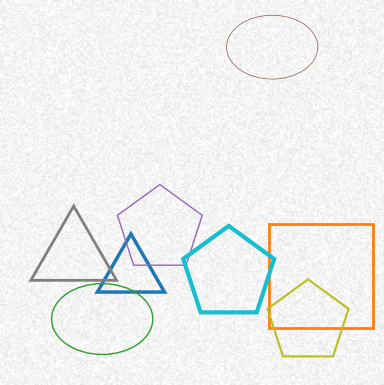[{"shape": "triangle", "thickness": 2.5, "radius": 0.5, "center": [0.34, 0.292]}, {"shape": "square", "thickness": 2, "radius": 0.68, "center": [0.834, 0.284]}, {"shape": "oval", "thickness": 1, "radius": 0.66, "center": [0.265, 0.171]}, {"shape": "pentagon", "thickness": 1, "radius": 0.58, "center": [0.415, 0.405]}, {"shape": "oval", "thickness": 0.5, "radius": 0.59, "center": [0.707, 0.878]}, {"shape": "triangle", "thickness": 2, "radius": 0.64, "center": [0.191, 0.336]}, {"shape": "pentagon", "thickness": 1.5, "radius": 0.55, "center": [0.8, 0.164]}, {"shape": "pentagon", "thickness": 3, "radius": 0.62, "center": [0.594, 0.289]}]